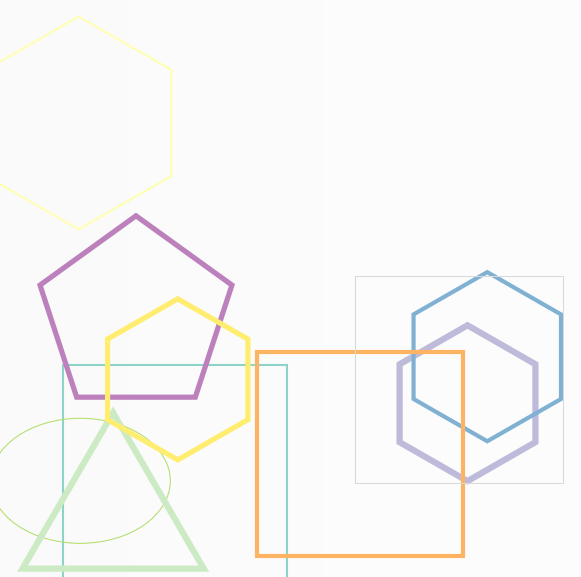[{"shape": "square", "thickness": 1, "radius": 0.96, "center": [0.301, 0.176]}, {"shape": "hexagon", "thickness": 1, "radius": 0.92, "center": [0.135, 0.786]}, {"shape": "hexagon", "thickness": 3, "radius": 0.67, "center": [0.804, 0.301]}, {"shape": "hexagon", "thickness": 2, "radius": 0.73, "center": [0.838, 0.381]}, {"shape": "square", "thickness": 2, "radius": 0.89, "center": [0.62, 0.213]}, {"shape": "oval", "thickness": 0.5, "radius": 0.77, "center": [0.138, 0.167]}, {"shape": "square", "thickness": 0.5, "radius": 0.89, "center": [0.789, 0.342]}, {"shape": "pentagon", "thickness": 2.5, "radius": 0.87, "center": [0.234, 0.452]}, {"shape": "triangle", "thickness": 3, "radius": 0.9, "center": [0.195, 0.105]}, {"shape": "hexagon", "thickness": 2.5, "radius": 0.7, "center": [0.306, 0.342]}]